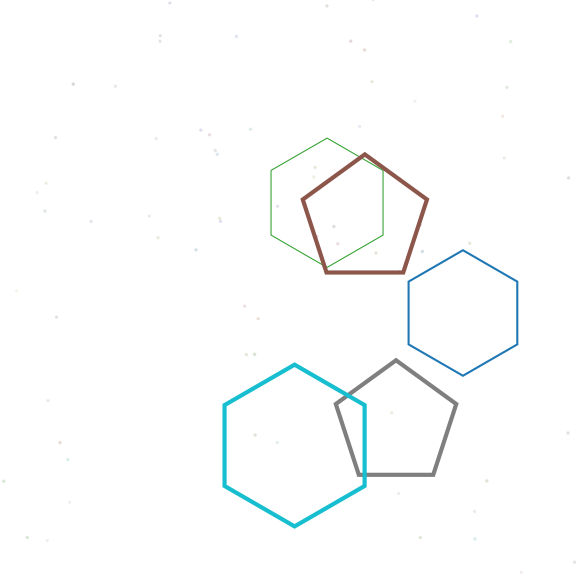[{"shape": "hexagon", "thickness": 1, "radius": 0.54, "center": [0.802, 0.457]}, {"shape": "hexagon", "thickness": 0.5, "radius": 0.56, "center": [0.566, 0.648]}, {"shape": "pentagon", "thickness": 2, "radius": 0.57, "center": [0.632, 0.619]}, {"shape": "pentagon", "thickness": 2, "radius": 0.55, "center": [0.686, 0.266]}, {"shape": "hexagon", "thickness": 2, "radius": 0.7, "center": [0.51, 0.228]}]